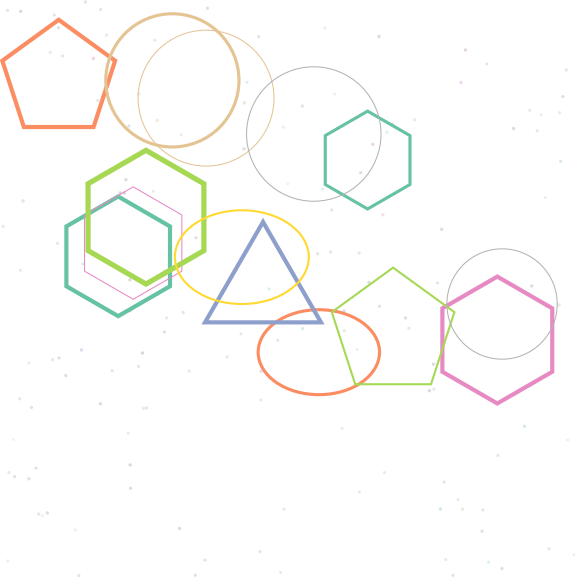[{"shape": "hexagon", "thickness": 2, "radius": 0.52, "center": [0.205, 0.555]}, {"shape": "hexagon", "thickness": 1.5, "radius": 0.42, "center": [0.637, 0.722]}, {"shape": "pentagon", "thickness": 2, "radius": 0.51, "center": [0.102, 0.862]}, {"shape": "oval", "thickness": 1.5, "radius": 0.53, "center": [0.552, 0.389]}, {"shape": "triangle", "thickness": 2, "radius": 0.58, "center": [0.455, 0.499]}, {"shape": "hexagon", "thickness": 2, "radius": 0.55, "center": [0.861, 0.41]}, {"shape": "hexagon", "thickness": 0.5, "radius": 0.49, "center": [0.231, 0.578]}, {"shape": "hexagon", "thickness": 2.5, "radius": 0.58, "center": [0.253, 0.623]}, {"shape": "pentagon", "thickness": 1, "radius": 0.56, "center": [0.681, 0.424]}, {"shape": "oval", "thickness": 1, "radius": 0.58, "center": [0.419, 0.554]}, {"shape": "circle", "thickness": 0.5, "radius": 0.59, "center": [0.357, 0.829]}, {"shape": "circle", "thickness": 1.5, "radius": 0.58, "center": [0.298, 0.86]}, {"shape": "circle", "thickness": 0.5, "radius": 0.48, "center": [0.869, 0.473]}, {"shape": "circle", "thickness": 0.5, "radius": 0.58, "center": [0.543, 0.767]}]